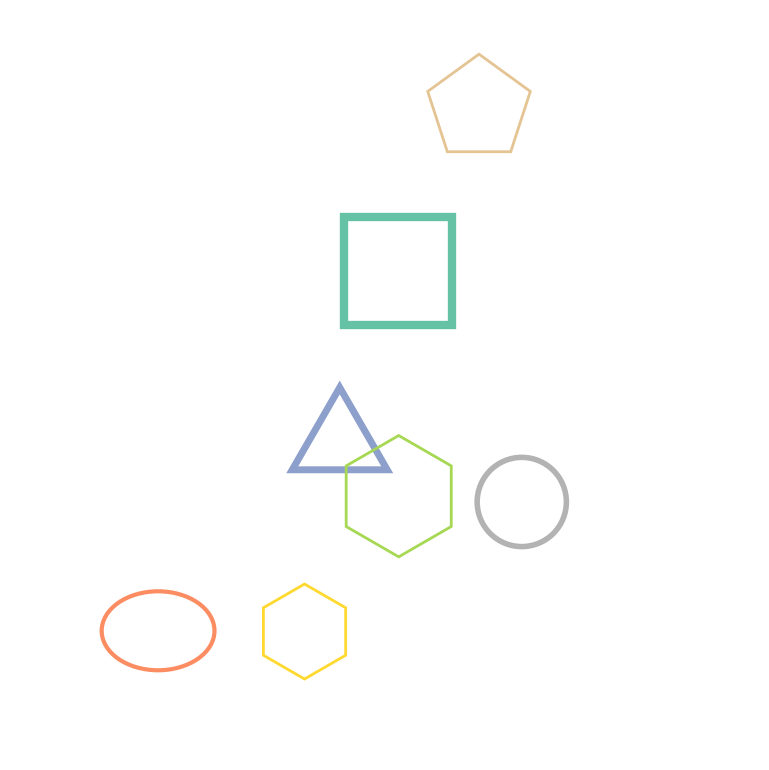[{"shape": "square", "thickness": 3, "radius": 0.35, "center": [0.517, 0.648]}, {"shape": "oval", "thickness": 1.5, "radius": 0.37, "center": [0.205, 0.181]}, {"shape": "triangle", "thickness": 2.5, "radius": 0.36, "center": [0.441, 0.426]}, {"shape": "hexagon", "thickness": 1, "radius": 0.39, "center": [0.518, 0.356]}, {"shape": "hexagon", "thickness": 1, "radius": 0.31, "center": [0.395, 0.18]}, {"shape": "pentagon", "thickness": 1, "radius": 0.35, "center": [0.622, 0.86]}, {"shape": "circle", "thickness": 2, "radius": 0.29, "center": [0.678, 0.348]}]